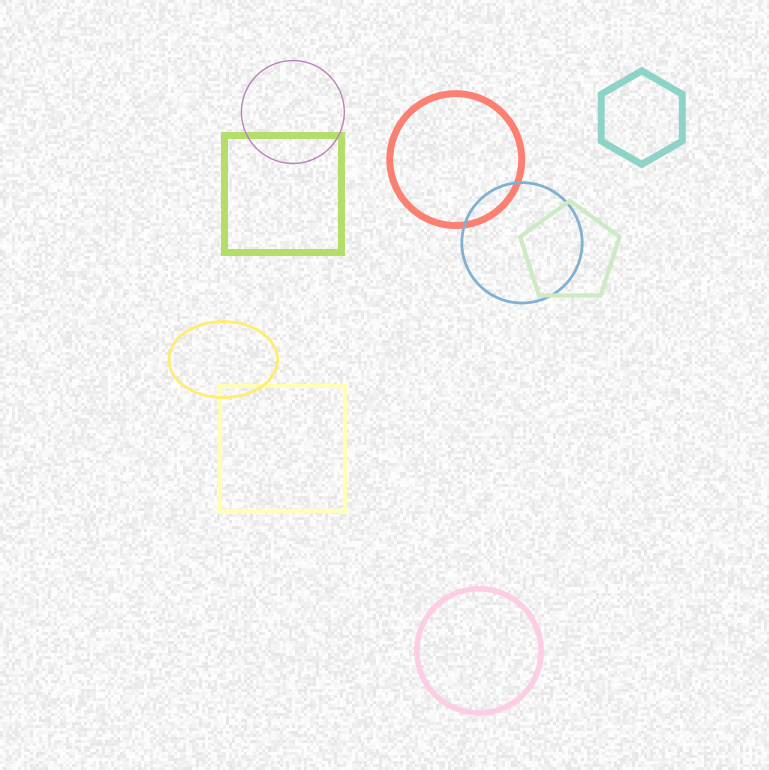[{"shape": "hexagon", "thickness": 2.5, "radius": 0.3, "center": [0.833, 0.847]}, {"shape": "square", "thickness": 1.5, "radius": 0.41, "center": [0.367, 0.417]}, {"shape": "circle", "thickness": 2.5, "radius": 0.43, "center": [0.592, 0.793]}, {"shape": "circle", "thickness": 1, "radius": 0.39, "center": [0.678, 0.685]}, {"shape": "square", "thickness": 2.5, "radius": 0.38, "center": [0.367, 0.749]}, {"shape": "circle", "thickness": 2, "radius": 0.4, "center": [0.622, 0.155]}, {"shape": "circle", "thickness": 0.5, "radius": 0.33, "center": [0.38, 0.855]}, {"shape": "pentagon", "thickness": 1.5, "radius": 0.34, "center": [0.74, 0.671]}, {"shape": "oval", "thickness": 1, "radius": 0.35, "center": [0.29, 0.533]}]